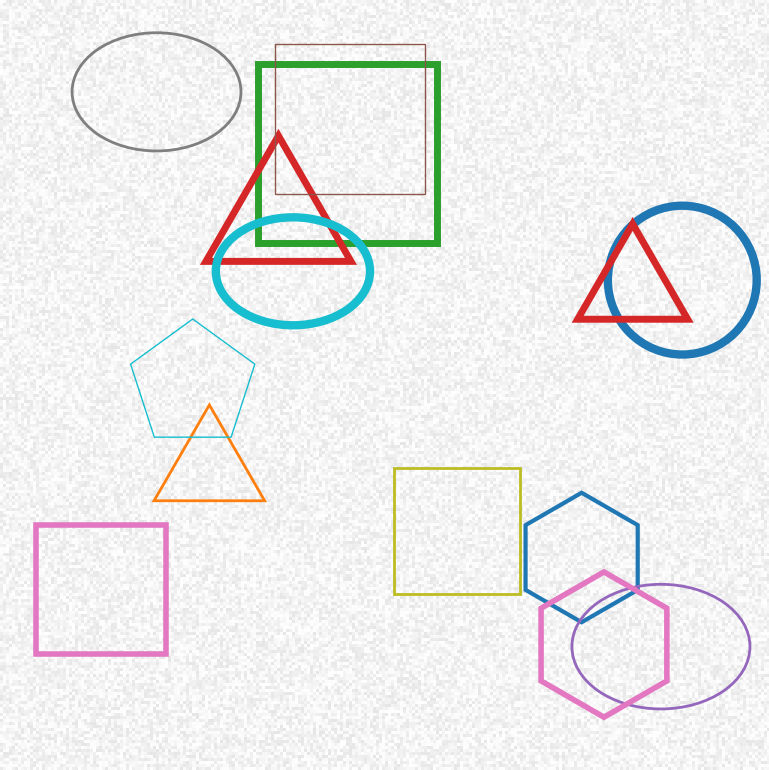[{"shape": "hexagon", "thickness": 1.5, "radius": 0.42, "center": [0.755, 0.276]}, {"shape": "circle", "thickness": 3, "radius": 0.48, "center": [0.886, 0.636]}, {"shape": "triangle", "thickness": 1, "radius": 0.41, "center": [0.272, 0.391]}, {"shape": "square", "thickness": 2.5, "radius": 0.58, "center": [0.451, 0.8]}, {"shape": "triangle", "thickness": 2.5, "radius": 0.54, "center": [0.362, 0.715]}, {"shape": "triangle", "thickness": 2.5, "radius": 0.41, "center": [0.822, 0.627]}, {"shape": "oval", "thickness": 1, "radius": 0.58, "center": [0.858, 0.16]}, {"shape": "square", "thickness": 0.5, "radius": 0.49, "center": [0.454, 0.846]}, {"shape": "hexagon", "thickness": 2, "radius": 0.47, "center": [0.784, 0.163]}, {"shape": "square", "thickness": 2, "radius": 0.42, "center": [0.131, 0.234]}, {"shape": "oval", "thickness": 1, "radius": 0.55, "center": [0.203, 0.881]}, {"shape": "square", "thickness": 1, "radius": 0.41, "center": [0.594, 0.31]}, {"shape": "oval", "thickness": 3, "radius": 0.5, "center": [0.38, 0.648]}, {"shape": "pentagon", "thickness": 0.5, "radius": 0.42, "center": [0.25, 0.501]}]